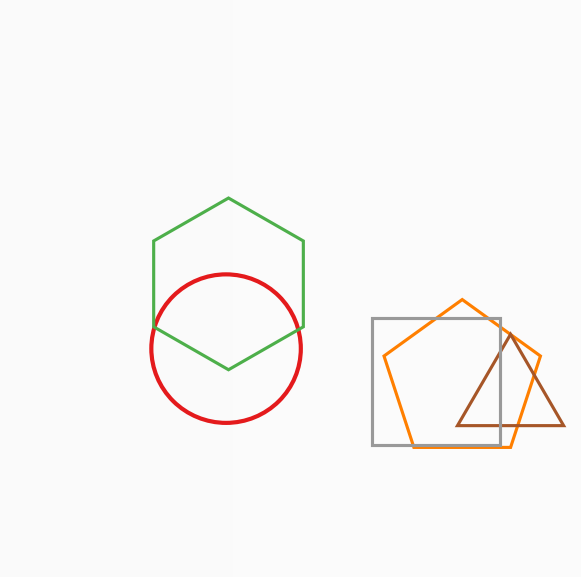[{"shape": "circle", "thickness": 2, "radius": 0.64, "center": [0.389, 0.395]}, {"shape": "hexagon", "thickness": 1.5, "radius": 0.74, "center": [0.393, 0.508]}, {"shape": "pentagon", "thickness": 1.5, "radius": 0.71, "center": [0.795, 0.339]}, {"shape": "triangle", "thickness": 1.5, "radius": 0.53, "center": [0.878, 0.315]}, {"shape": "square", "thickness": 1.5, "radius": 0.55, "center": [0.75, 0.339]}]